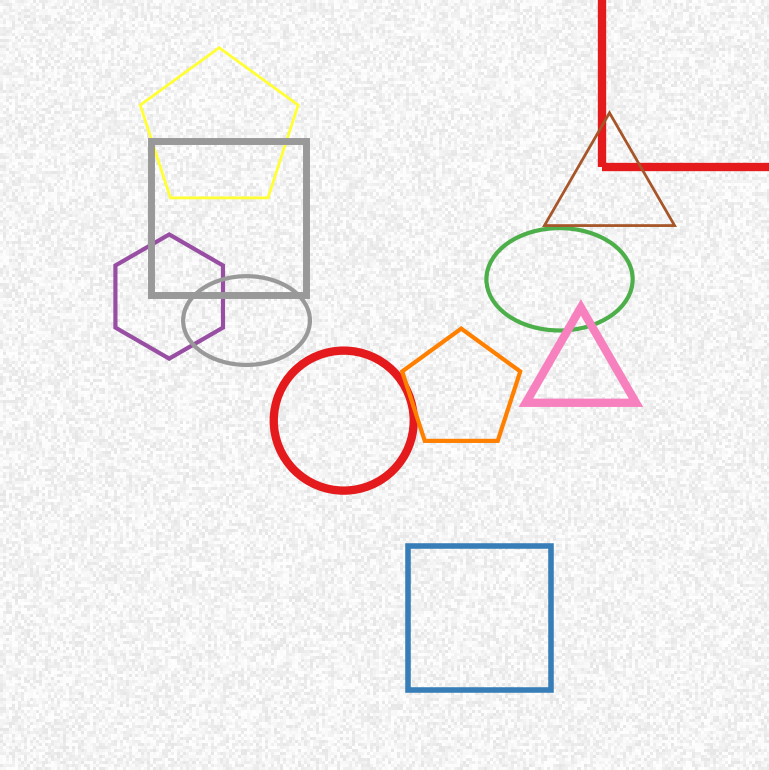[{"shape": "square", "thickness": 3, "radius": 0.58, "center": [0.897, 0.899]}, {"shape": "circle", "thickness": 3, "radius": 0.45, "center": [0.446, 0.454]}, {"shape": "square", "thickness": 2, "radius": 0.47, "center": [0.622, 0.198]}, {"shape": "oval", "thickness": 1.5, "radius": 0.47, "center": [0.727, 0.637]}, {"shape": "hexagon", "thickness": 1.5, "radius": 0.4, "center": [0.22, 0.615]}, {"shape": "pentagon", "thickness": 1.5, "radius": 0.4, "center": [0.599, 0.493]}, {"shape": "pentagon", "thickness": 1, "radius": 0.54, "center": [0.285, 0.83]}, {"shape": "triangle", "thickness": 1, "radius": 0.49, "center": [0.792, 0.756]}, {"shape": "triangle", "thickness": 3, "radius": 0.41, "center": [0.754, 0.518]}, {"shape": "oval", "thickness": 1.5, "radius": 0.41, "center": [0.32, 0.584]}, {"shape": "square", "thickness": 2.5, "radius": 0.5, "center": [0.297, 0.717]}]